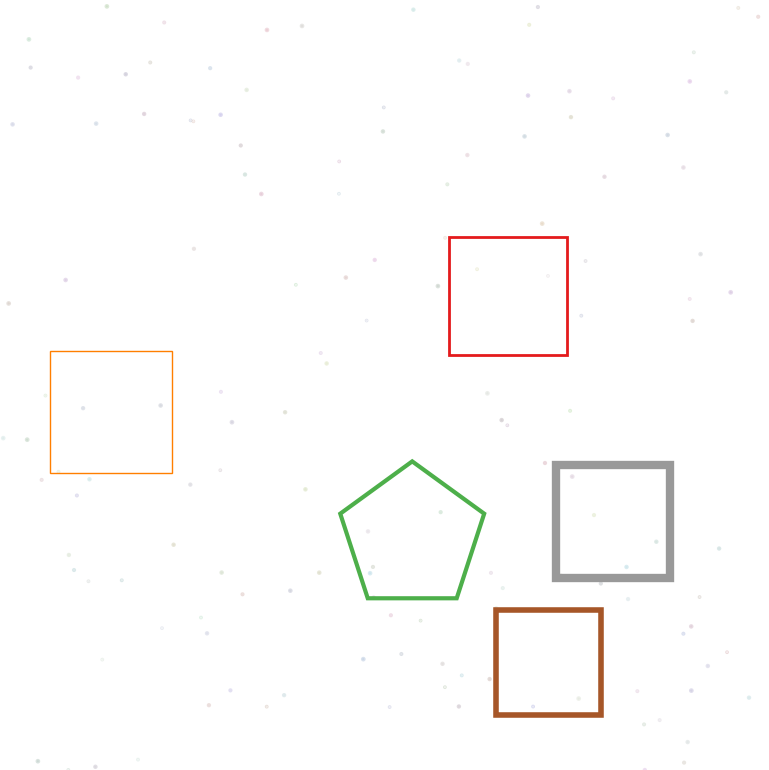[{"shape": "square", "thickness": 1, "radius": 0.38, "center": [0.66, 0.615]}, {"shape": "pentagon", "thickness": 1.5, "radius": 0.49, "center": [0.535, 0.303]}, {"shape": "square", "thickness": 0.5, "radius": 0.4, "center": [0.144, 0.465]}, {"shape": "square", "thickness": 2, "radius": 0.34, "center": [0.713, 0.14]}, {"shape": "square", "thickness": 3, "radius": 0.37, "center": [0.796, 0.323]}]